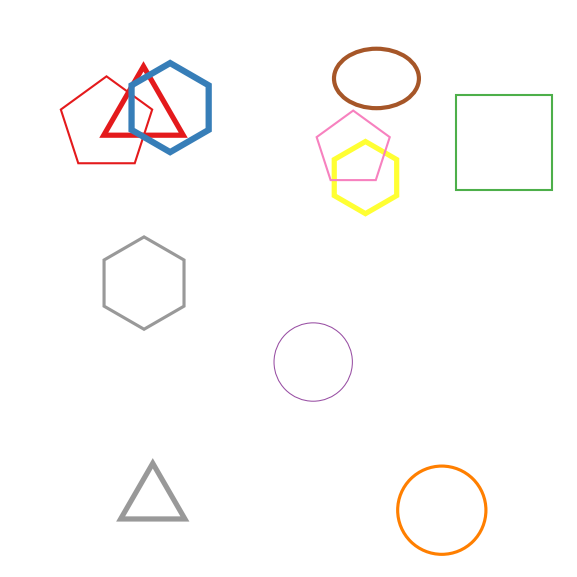[{"shape": "triangle", "thickness": 2.5, "radius": 0.4, "center": [0.248, 0.805]}, {"shape": "pentagon", "thickness": 1, "radius": 0.42, "center": [0.184, 0.784]}, {"shape": "hexagon", "thickness": 3, "radius": 0.39, "center": [0.295, 0.813]}, {"shape": "square", "thickness": 1, "radius": 0.41, "center": [0.873, 0.752]}, {"shape": "circle", "thickness": 0.5, "radius": 0.34, "center": [0.542, 0.372]}, {"shape": "circle", "thickness": 1.5, "radius": 0.38, "center": [0.765, 0.116]}, {"shape": "hexagon", "thickness": 2.5, "radius": 0.31, "center": [0.633, 0.692]}, {"shape": "oval", "thickness": 2, "radius": 0.37, "center": [0.652, 0.863]}, {"shape": "pentagon", "thickness": 1, "radius": 0.33, "center": [0.612, 0.741]}, {"shape": "triangle", "thickness": 2.5, "radius": 0.32, "center": [0.265, 0.133]}, {"shape": "hexagon", "thickness": 1.5, "radius": 0.4, "center": [0.249, 0.509]}]